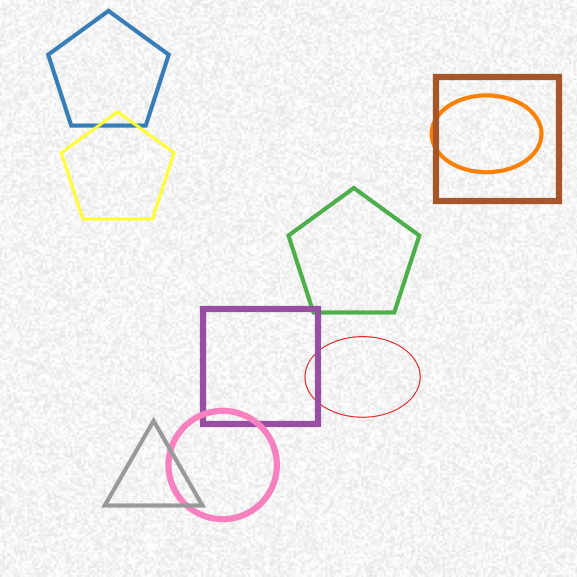[{"shape": "oval", "thickness": 0.5, "radius": 0.5, "center": [0.628, 0.346]}, {"shape": "pentagon", "thickness": 2, "radius": 0.55, "center": [0.188, 0.87]}, {"shape": "pentagon", "thickness": 2, "radius": 0.6, "center": [0.613, 0.554]}, {"shape": "square", "thickness": 3, "radius": 0.5, "center": [0.451, 0.364]}, {"shape": "oval", "thickness": 2, "radius": 0.48, "center": [0.843, 0.767]}, {"shape": "pentagon", "thickness": 1.5, "radius": 0.51, "center": [0.204, 0.703]}, {"shape": "square", "thickness": 3, "radius": 0.53, "center": [0.862, 0.759]}, {"shape": "circle", "thickness": 3, "radius": 0.47, "center": [0.386, 0.194]}, {"shape": "triangle", "thickness": 2, "radius": 0.49, "center": [0.266, 0.173]}]